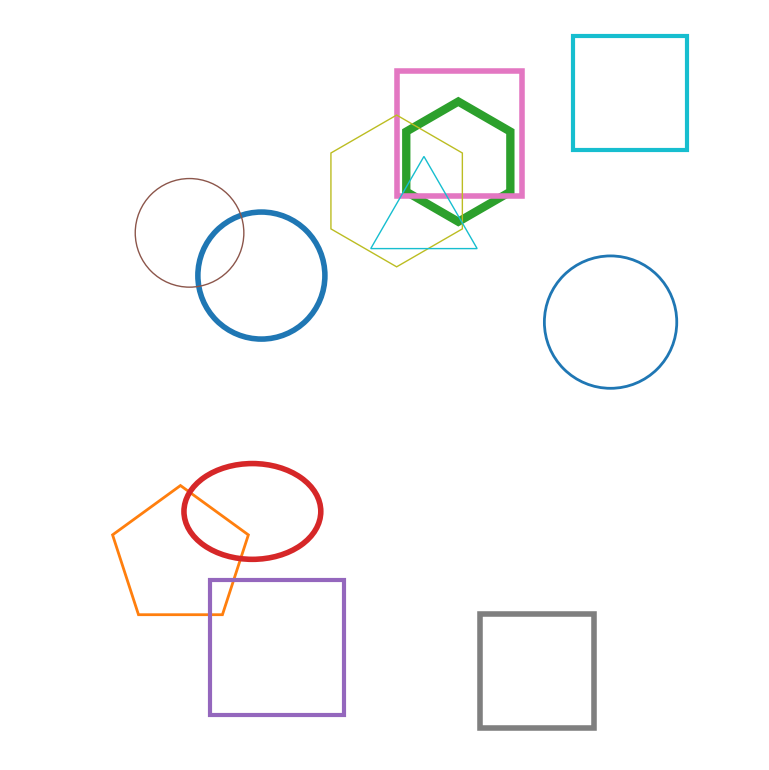[{"shape": "circle", "thickness": 1, "radius": 0.43, "center": [0.793, 0.582]}, {"shape": "circle", "thickness": 2, "radius": 0.41, "center": [0.339, 0.642]}, {"shape": "pentagon", "thickness": 1, "radius": 0.46, "center": [0.234, 0.277]}, {"shape": "hexagon", "thickness": 3, "radius": 0.39, "center": [0.595, 0.79]}, {"shape": "oval", "thickness": 2, "radius": 0.44, "center": [0.328, 0.336]}, {"shape": "square", "thickness": 1.5, "radius": 0.44, "center": [0.359, 0.159]}, {"shape": "circle", "thickness": 0.5, "radius": 0.35, "center": [0.246, 0.698]}, {"shape": "square", "thickness": 2, "radius": 0.41, "center": [0.597, 0.827]}, {"shape": "square", "thickness": 2, "radius": 0.37, "center": [0.697, 0.129]}, {"shape": "hexagon", "thickness": 0.5, "radius": 0.49, "center": [0.515, 0.752]}, {"shape": "square", "thickness": 1.5, "radius": 0.37, "center": [0.818, 0.879]}, {"shape": "triangle", "thickness": 0.5, "radius": 0.4, "center": [0.551, 0.717]}]